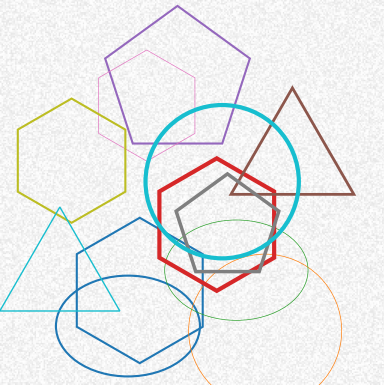[{"shape": "oval", "thickness": 1.5, "radius": 0.93, "center": [0.332, 0.153]}, {"shape": "hexagon", "thickness": 1.5, "radius": 0.94, "center": [0.363, 0.246]}, {"shape": "circle", "thickness": 0.5, "radius": 0.99, "center": [0.689, 0.141]}, {"shape": "oval", "thickness": 0.5, "radius": 0.93, "center": [0.614, 0.298]}, {"shape": "hexagon", "thickness": 3, "radius": 0.86, "center": [0.563, 0.417]}, {"shape": "pentagon", "thickness": 1.5, "radius": 0.99, "center": [0.461, 0.787]}, {"shape": "triangle", "thickness": 2, "radius": 0.92, "center": [0.76, 0.587]}, {"shape": "hexagon", "thickness": 0.5, "radius": 0.72, "center": [0.381, 0.726]}, {"shape": "pentagon", "thickness": 2.5, "radius": 0.7, "center": [0.591, 0.408]}, {"shape": "hexagon", "thickness": 1.5, "radius": 0.81, "center": [0.186, 0.583]}, {"shape": "triangle", "thickness": 1, "radius": 0.9, "center": [0.155, 0.282]}, {"shape": "circle", "thickness": 3, "radius": 1.0, "center": [0.577, 0.528]}]